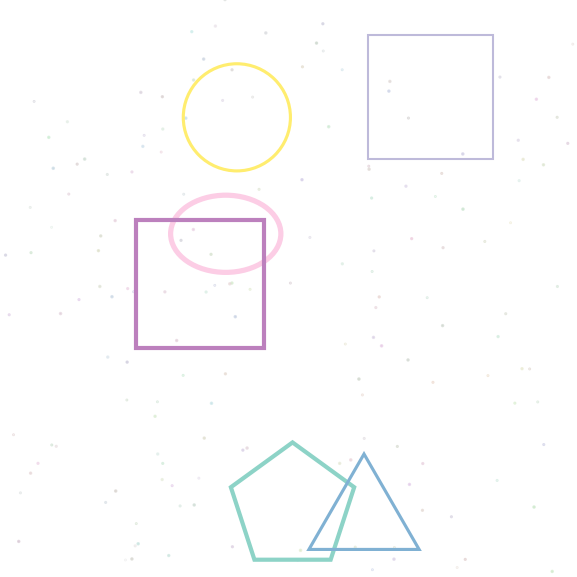[{"shape": "pentagon", "thickness": 2, "radius": 0.56, "center": [0.507, 0.121]}, {"shape": "square", "thickness": 1, "radius": 0.54, "center": [0.745, 0.831]}, {"shape": "triangle", "thickness": 1.5, "radius": 0.55, "center": [0.63, 0.103]}, {"shape": "oval", "thickness": 2.5, "radius": 0.48, "center": [0.391, 0.594]}, {"shape": "square", "thickness": 2, "radius": 0.55, "center": [0.346, 0.507]}, {"shape": "circle", "thickness": 1.5, "radius": 0.46, "center": [0.41, 0.796]}]